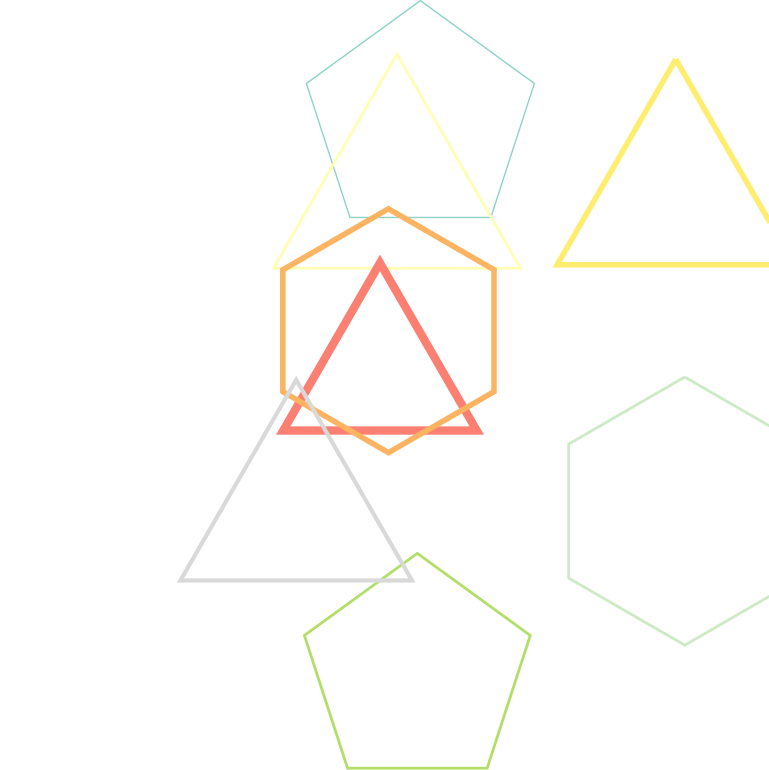[{"shape": "pentagon", "thickness": 0.5, "radius": 0.78, "center": [0.546, 0.844]}, {"shape": "triangle", "thickness": 1, "radius": 0.93, "center": [0.516, 0.744]}, {"shape": "triangle", "thickness": 3, "radius": 0.73, "center": [0.493, 0.513]}, {"shape": "hexagon", "thickness": 2, "radius": 0.79, "center": [0.504, 0.57]}, {"shape": "pentagon", "thickness": 1, "radius": 0.77, "center": [0.542, 0.127]}, {"shape": "triangle", "thickness": 1.5, "radius": 0.87, "center": [0.385, 0.333]}, {"shape": "hexagon", "thickness": 1, "radius": 0.87, "center": [0.889, 0.336]}, {"shape": "triangle", "thickness": 2, "radius": 0.89, "center": [0.878, 0.745]}]